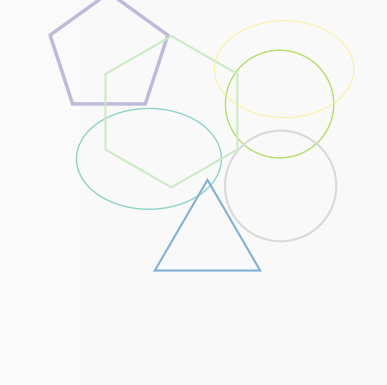[{"shape": "oval", "thickness": 1, "radius": 0.93, "center": [0.384, 0.587]}, {"shape": "pentagon", "thickness": 2.5, "radius": 0.8, "center": [0.281, 0.859]}, {"shape": "triangle", "thickness": 1.5, "radius": 0.78, "center": [0.535, 0.376]}, {"shape": "circle", "thickness": 1, "radius": 0.7, "center": [0.722, 0.73]}, {"shape": "circle", "thickness": 1.5, "radius": 0.72, "center": [0.724, 0.517]}, {"shape": "hexagon", "thickness": 1.5, "radius": 0.98, "center": [0.442, 0.71]}, {"shape": "oval", "thickness": 0.5, "radius": 0.9, "center": [0.734, 0.82]}]